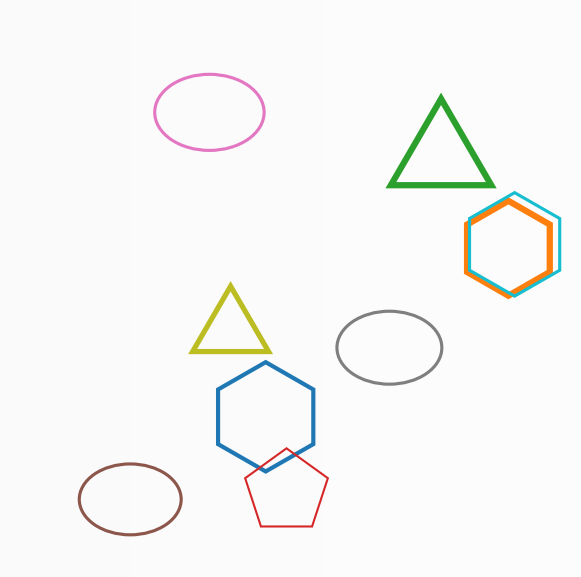[{"shape": "hexagon", "thickness": 2, "radius": 0.47, "center": [0.457, 0.277]}, {"shape": "hexagon", "thickness": 3, "radius": 0.41, "center": [0.875, 0.569]}, {"shape": "triangle", "thickness": 3, "radius": 0.5, "center": [0.759, 0.728]}, {"shape": "pentagon", "thickness": 1, "radius": 0.37, "center": [0.493, 0.148]}, {"shape": "oval", "thickness": 1.5, "radius": 0.44, "center": [0.224, 0.134]}, {"shape": "oval", "thickness": 1.5, "radius": 0.47, "center": [0.36, 0.805]}, {"shape": "oval", "thickness": 1.5, "radius": 0.45, "center": [0.67, 0.397]}, {"shape": "triangle", "thickness": 2.5, "radius": 0.38, "center": [0.397, 0.428]}, {"shape": "hexagon", "thickness": 1.5, "radius": 0.45, "center": [0.885, 0.576]}]